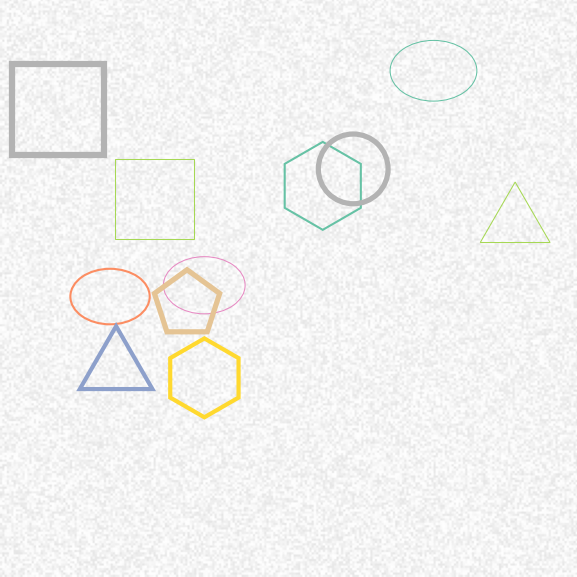[{"shape": "oval", "thickness": 0.5, "radius": 0.38, "center": [0.751, 0.877]}, {"shape": "hexagon", "thickness": 1, "radius": 0.38, "center": [0.559, 0.677]}, {"shape": "oval", "thickness": 1, "radius": 0.34, "center": [0.191, 0.486]}, {"shape": "triangle", "thickness": 2, "radius": 0.36, "center": [0.201, 0.362]}, {"shape": "oval", "thickness": 0.5, "radius": 0.35, "center": [0.354, 0.505]}, {"shape": "square", "thickness": 0.5, "radius": 0.34, "center": [0.268, 0.654]}, {"shape": "triangle", "thickness": 0.5, "radius": 0.35, "center": [0.892, 0.614]}, {"shape": "hexagon", "thickness": 2, "radius": 0.34, "center": [0.354, 0.345]}, {"shape": "pentagon", "thickness": 2.5, "radius": 0.3, "center": [0.324, 0.473]}, {"shape": "square", "thickness": 3, "radius": 0.4, "center": [0.101, 0.809]}, {"shape": "circle", "thickness": 2.5, "radius": 0.3, "center": [0.612, 0.707]}]